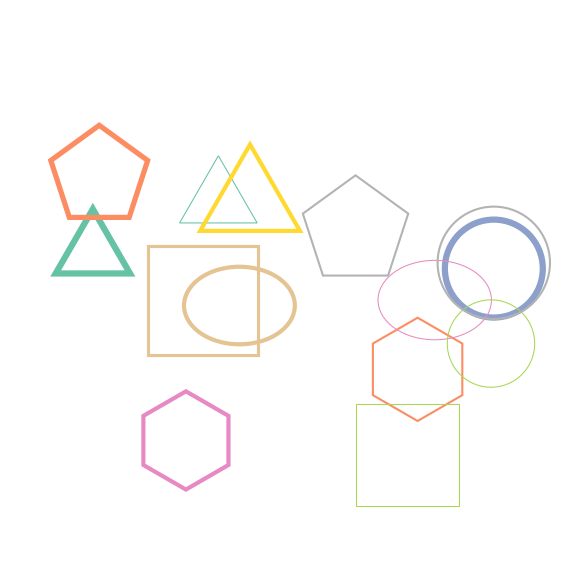[{"shape": "triangle", "thickness": 3, "radius": 0.37, "center": [0.161, 0.563]}, {"shape": "triangle", "thickness": 0.5, "radius": 0.39, "center": [0.378, 0.652]}, {"shape": "pentagon", "thickness": 2.5, "radius": 0.44, "center": [0.172, 0.694]}, {"shape": "hexagon", "thickness": 1, "radius": 0.45, "center": [0.723, 0.36]}, {"shape": "circle", "thickness": 3, "radius": 0.42, "center": [0.855, 0.534]}, {"shape": "hexagon", "thickness": 2, "radius": 0.43, "center": [0.322, 0.236]}, {"shape": "oval", "thickness": 0.5, "radius": 0.49, "center": [0.753, 0.48]}, {"shape": "circle", "thickness": 0.5, "radius": 0.38, "center": [0.85, 0.404]}, {"shape": "square", "thickness": 0.5, "radius": 0.44, "center": [0.705, 0.212]}, {"shape": "triangle", "thickness": 2, "radius": 0.5, "center": [0.433, 0.649]}, {"shape": "square", "thickness": 1.5, "radius": 0.47, "center": [0.352, 0.479]}, {"shape": "oval", "thickness": 2, "radius": 0.48, "center": [0.415, 0.47]}, {"shape": "circle", "thickness": 1, "radius": 0.49, "center": [0.855, 0.544]}, {"shape": "pentagon", "thickness": 1, "radius": 0.48, "center": [0.616, 0.6]}]